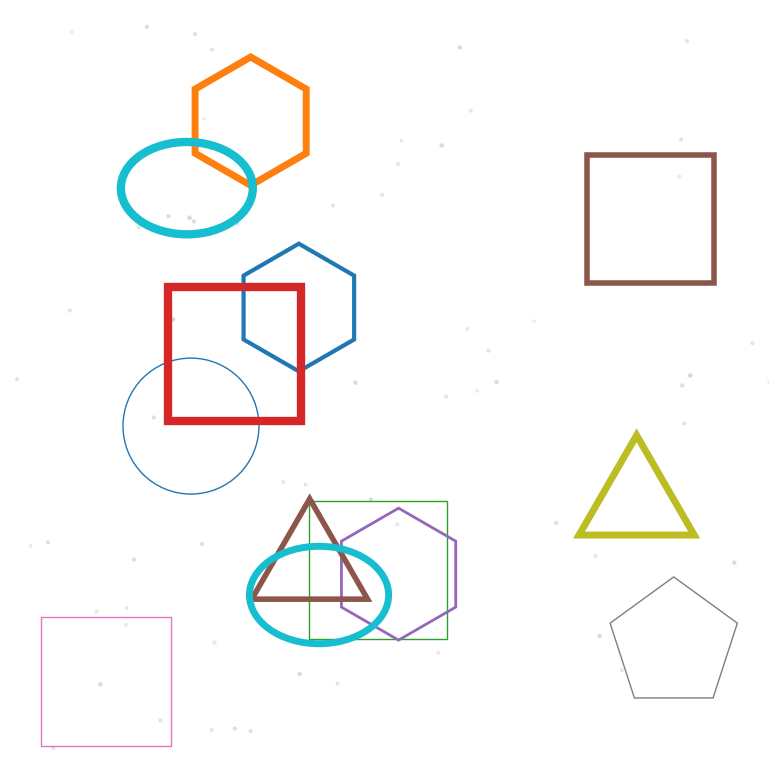[{"shape": "circle", "thickness": 0.5, "radius": 0.44, "center": [0.248, 0.447]}, {"shape": "hexagon", "thickness": 1.5, "radius": 0.41, "center": [0.388, 0.601]}, {"shape": "hexagon", "thickness": 2.5, "radius": 0.42, "center": [0.326, 0.843]}, {"shape": "square", "thickness": 0.5, "radius": 0.45, "center": [0.491, 0.26]}, {"shape": "square", "thickness": 3, "radius": 0.43, "center": [0.305, 0.54]}, {"shape": "hexagon", "thickness": 1, "radius": 0.43, "center": [0.518, 0.254]}, {"shape": "triangle", "thickness": 2, "radius": 0.43, "center": [0.402, 0.265]}, {"shape": "square", "thickness": 2, "radius": 0.41, "center": [0.844, 0.716]}, {"shape": "square", "thickness": 0.5, "radius": 0.42, "center": [0.137, 0.115]}, {"shape": "pentagon", "thickness": 0.5, "radius": 0.43, "center": [0.875, 0.164]}, {"shape": "triangle", "thickness": 2.5, "radius": 0.43, "center": [0.827, 0.348]}, {"shape": "oval", "thickness": 2.5, "radius": 0.45, "center": [0.414, 0.227]}, {"shape": "oval", "thickness": 3, "radius": 0.43, "center": [0.243, 0.756]}]